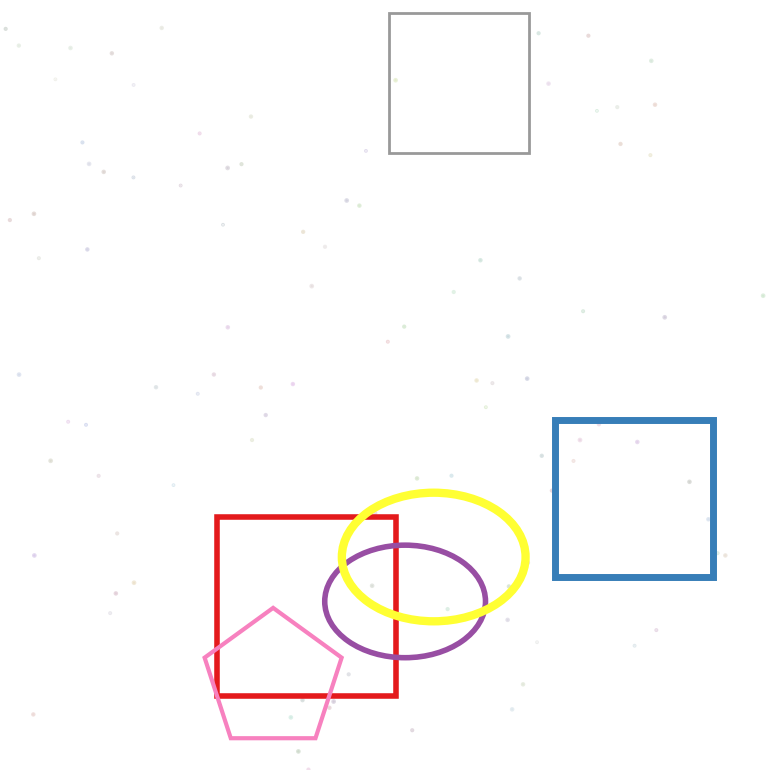[{"shape": "square", "thickness": 2, "radius": 0.58, "center": [0.398, 0.212]}, {"shape": "square", "thickness": 2.5, "radius": 0.51, "center": [0.824, 0.353]}, {"shape": "oval", "thickness": 2, "radius": 0.52, "center": [0.526, 0.219]}, {"shape": "oval", "thickness": 3, "radius": 0.6, "center": [0.563, 0.277]}, {"shape": "pentagon", "thickness": 1.5, "radius": 0.47, "center": [0.355, 0.117]}, {"shape": "square", "thickness": 1, "radius": 0.46, "center": [0.596, 0.893]}]